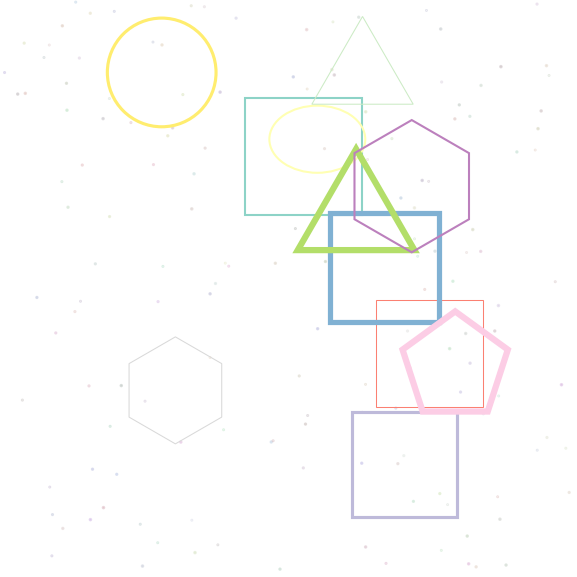[{"shape": "square", "thickness": 1, "radius": 0.51, "center": [0.526, 0.728]}, {"shape": "oval", "thickness": 1, "radius": 0.42, "center": [0.549, 0.758]}, {"shape": "square", "thickness": 1.5, "radius": 0.45, "center": [0.7, 0.195]}, {"shape": "square", "thickness": 0.5, "radius": 0.46, "center": [0.743, 0.387]}, {"shape": "square", "thickness": 2.5, "radius": 0.47, "center": [0.666, 0.536]}, {"shape": "triangle", "thickness": 3, "radius": 0.58, "center": [0.617, 0.624]}, {"shape": "pentagon", "thickness": 3, "radius": 0.48, "center": [0.788, 0.364]}, {"shape": "hexagon", "thickness": 0.5, "radius": 0.46, "center": [0.304, 0.323]}, {"shape": "hexagon", "thickness": 1, "radius": 0.57, "center": [0.713, 0.677]}, {"shape": "triangle", "thickness": 0.5, "radius": 0.51, "center": [0.628, 0.869]}, {"shape": "circle", "thickness": 1.5, "radius": 0.47, "center": [0.28, 0.874]}]